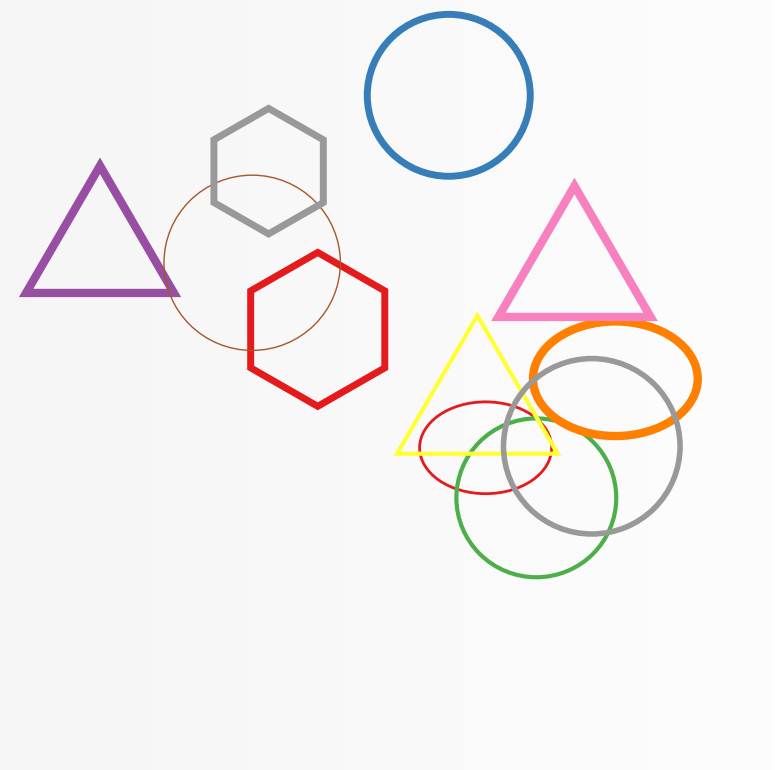[{"shape": "hexagon", "thickness": 2.5, "radius": 0.5, "center": [0.41, 0.572]}, {"shape": "oval", "thickness": 1, "radius": 0.43, "center": [0.627, 0.418]}, {"shape": "circle", "thickness": 2.5, "radius": 0.53, "center": [0.579, 0.876]}, {"shape": "circle", "thickness": 1.5, "radius": 0.52, "center": [0.692, 0.353]}, {"shape": "triangle", "thickness": 3, "radius": 0.55, "center": [0.129, 0.675]}, {"shape": "oval", "thickness": 3, "radius": 0.53, "center": [0.794, 0.508]}, {"shape": "triangle", "thickness": 1.5, "radius": 0.6, "center": [0.616, 0.471]}, {"shape": "circle", "thickness": 0.5, "radius": 0.57, "center": [0.325, 0.659]}, {"shape": "triangle", "thickness": 3, "radius": 0.57, "center": [0.741, 0.645]}, {"shape": "circle", "thickness": 2, "radius": 0.57, "center": [0.764, 0.42]}, {"shape": "hexagon", "thickness": 2.5, "radius": 0.41, "center": [0.347, 0.778]}]